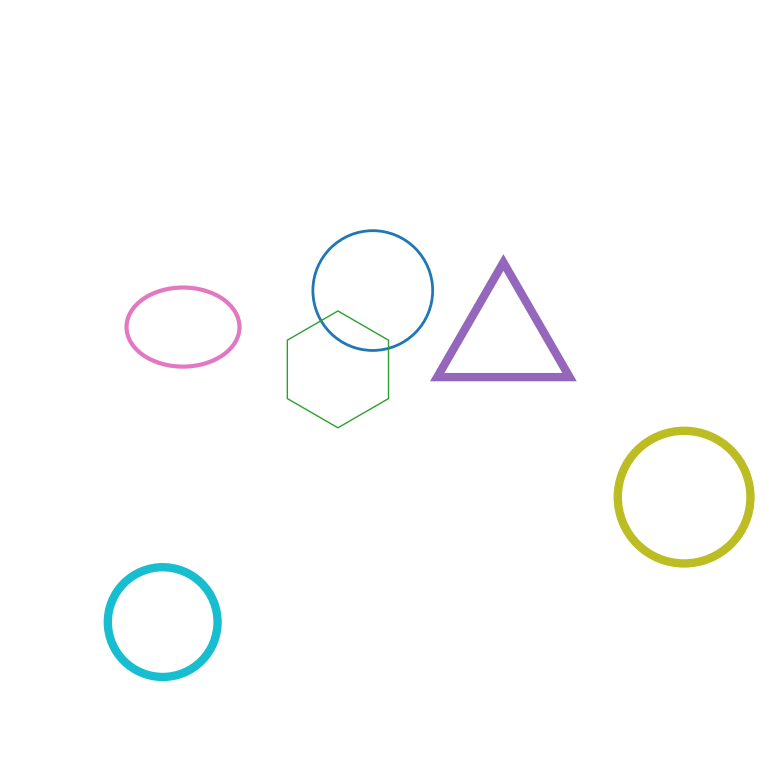[{"shape": "circle", "thickness": 1, "radius": 0.39, "center": [0.484, 0.623]}, {"shape": "hexagon", "thickness": 0.5, "radius": 0.38, "center": [0.439, 0.52]}, {"shape": "triangle", "thickness": 3, "radius": 0.5, "center": [0.654, 0.56]}, {"shape": "oval", "thickness": 1.5, "radius": 0.37, "center": [0.238, 0.575]}, {"shape": "circle", "thickness": 3, "radius": 0.43, "center": [0.888, 0.354]}, {"shape": "circle", "thickness": 3, "radius": 0.36, "center": [0.211, 0.192]}]